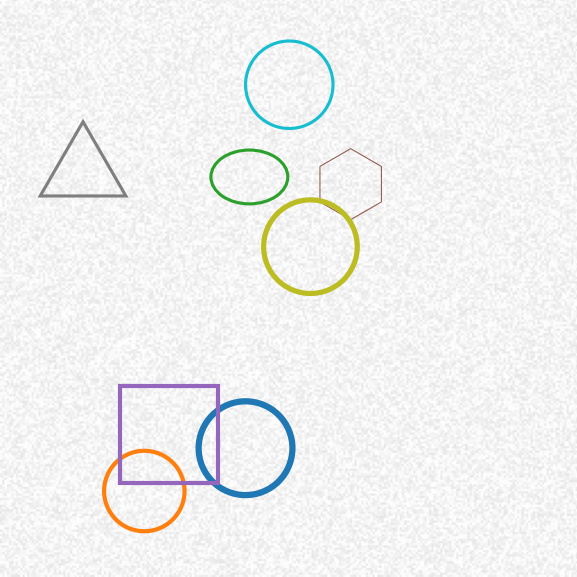[{"shape": "circle", "thickness": 3, "radius": 0.41, "center": [0.425, 0.223]}, {"shape": "circle", "thickness": 2, "radius": 0.35, "center": [0.25, 0.149]}, {"shape": "oval", "thickness": 1.5, "radius": 0.33, "center": [0.432, 0.693]}, {"shape": "square", "thickness": 2, "radius": 0.42, "center": [0.293, 0.246]}, {"shape": "hexagon", "thickness": 0.5, "radius": 0.31, "center": [0.607, 0.68]}, {"shape": "triangle", "thickness": 1.5, "radius": 0.43, "center": [0.144, 0.703]}, {"shape": "circle", "thickness": 2.5, "radius": 0.41, "center": [0.538, 0.572]}, {"shape": "circle", "thickness": 1.5, "radius": 0.38, "center": [0.501, 0.852]}]